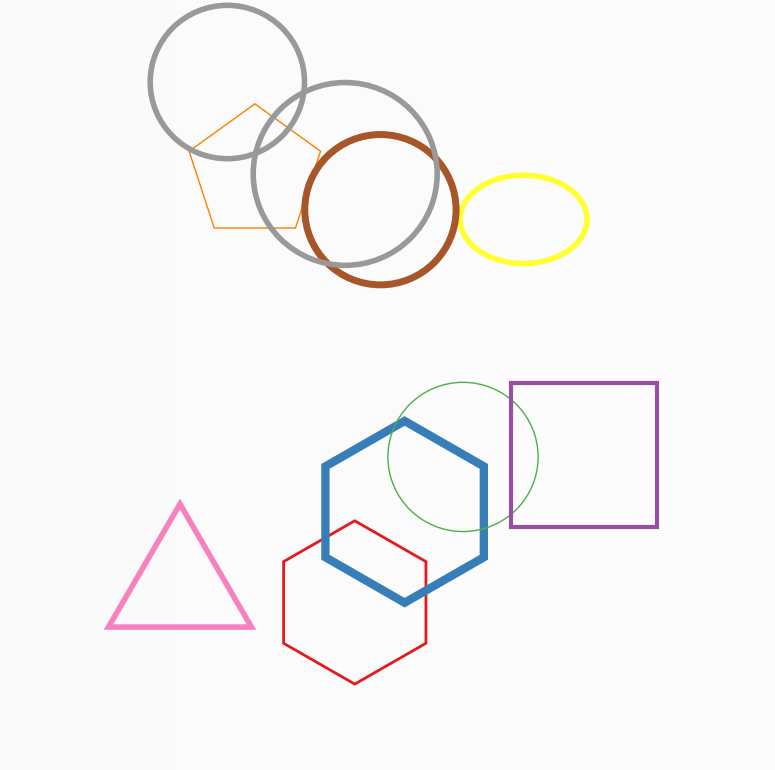[{"shape": "hexagon", "thickness": 1, "radius": 0.53, "center": [0.458, 0.218]}, {"shape": "hexagon", "thickness": 3, "radius": 0.59, "center": [0.522, 0.335]}, {"shape": "circle", "thickness": 0.5, "radius": 0.48, "center": [0.597, 0.407]}, {"shape": "square", "thickness": 1.5, "radius": 0.47, "center": [0.753, 0.409]}, {"shape": "pentagon", "thickness": 0.5, "radius": 0.45, "center": [0.329, 0.776]}, {"shape": "oval", "thickness": 2, "radius": 0.41, "center": [0.676, 0.715]}, {"shape": "circle", "thickness": 2.5, "radius": 0.49, "center": [0.491, 0.728]}, {"shape": "triangle", "thickness": 2, "radius": 0.53, "center": [0.232, 0.239]}, {"shape": "circle", "thickness": 2, "radius": 0.59, "center": [0.445, 0.774]}, {"shape": "circle", "thickness": 2, "radius": 0.5, "center": [0.293, 0.893]}]